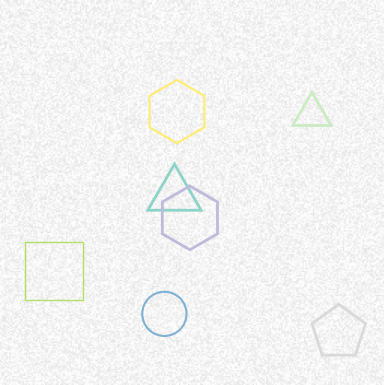[{"shape": "triangle", "thickness": 2, "radius": 0.4, "center": [0.453, 0.494]}, {"shape": "hexagon", "thickness": 2, "radius": 0.41, "center": [0.493, 0.434]}, {"shape": "circle", "thickness": 1.5, "radius": 0.29, "center": [0.427, 0.185]}, {"shape": "square", "thickness": 1, "radius": 0.38, "center": [0.14, 0.296]}, {"shape": "pentagon", "thickness": 2, "radius": 0.37, "center": [0.88, 0.137]}, {"shape": "triangle", "thickness": 2, "radius": 0.29, "center": [0.81, 0.703]}, {"shape": "hexagon", "thickness": 1.5, "radius": 0.41, "center": [0.46, 0.71]}]